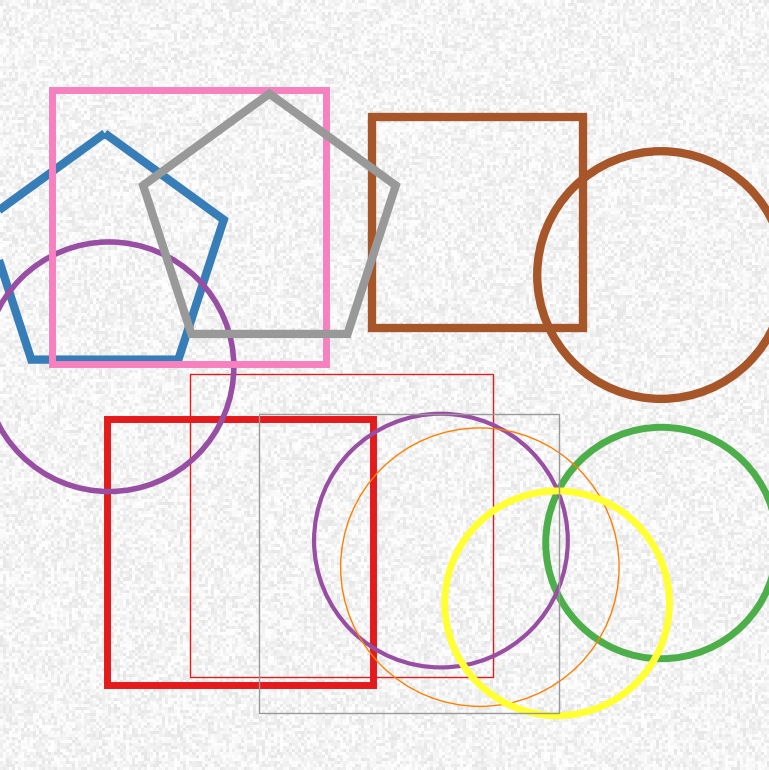[{"shape": "square", "thickness": 0.5, "radius": 0.98, "center": [0.444, 0.318]}, {"shape": "square", "thickness": 2.5, "radius": 0.86, "center": [0.311, 0.283]}, {"shape": "pentagon", "thickness": 3, "radius": 0.81, "center": [0.136, 0.664]}, {"shape": "circle", "thickness": 2.5, "radius": 0.75, "center": [0.859, 0.295]}, {"shape": "circle", "thickness": 1.5, "radius": 0.82, "center": [0.573, 0.298]}, {"shape": "circle", "thickness": 2, "radius": 0.81, "center": [0.142, 0.524]}, {"shape": "circle", "thickness": 0.5, "radius": 0.9, "center": [0.623, 0.263]}, {"shape": "circle", "thickness": 2.5, "radius": 0.73, "center": [0.724, 0.217]}, {"shape": "square", "thickness": 3, "radius": 0.68, "center": [0.62, 0.711]}, {"shape": "circle", "thickness": 3, "radius": 0.8, "center": [0.858, 0.643]}, {"shape": "square", "thickness": 2.5, "radius": 0.89, "center": [0.246, 0.705]}, {"shape": "pentagon", "thickness": 3, "radius": 0.86, "center": [0.35, 0.706]}, {"shape": "square", "thickness": 0.5, "radius": 0.97, "center": [0.531, 0.268]}]